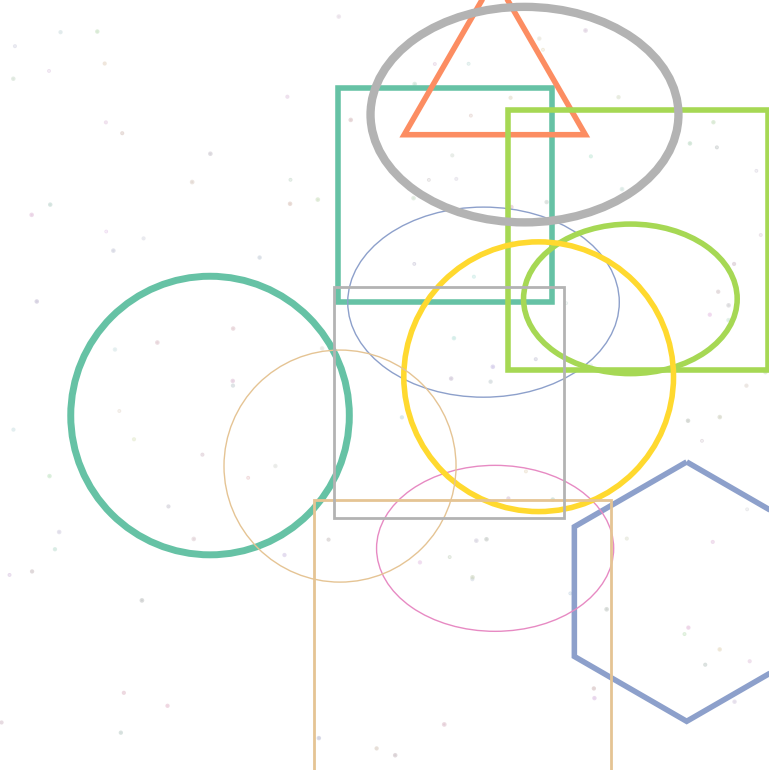[{"shape": "circle", "thickness": 2.5, "radius": 0.9, "center": [0.273, 0.46]}, {"shape": "square", "thickness": 2, "radius": 0.7, "center": [0.578, 0.747]}, {"shape": "triangle", "thickness": 2, "radius": 0.68, "center": [0.643, 0.893]}, {"shape": "hexagon", "thickness": 2, "radius": 0.84, "center": [0.892, 0.232]}, {"shape": "oval", "thickness": 0.5, "radius": 0.88, "center": [0.628, 0.608]}, {"shape": "oval", "thickness": 0.5, "radius": 0.77, "center": [0.643, 0.288]}, {"shape": "square", "thickness": 2, "radius": 0.84, "center": [0.829, 0.689]}, {"shape": "oval", "thickness": 2, "radius": 0.69, "center": [0.819, 0.612]}, {"shape": "circle", "thickness": 2, "radius": 0.88, "center": [0.7, 0.511]}, {"shape": "square", "thickness": 1, "radius": 0.96, "center": [0.6, 0.157]}, {"shape": "circle", "thickness": 0.5, "radius": 0.75, "center": [0.442, 0.395]}, {"shape": "oval", "thickness": 3, "radius": 1.0, "center": [0.681, 0.851]}, {"shape": "square", "thickness": 1, "radius": 0.75, "center": [0.583, 0.477]}]